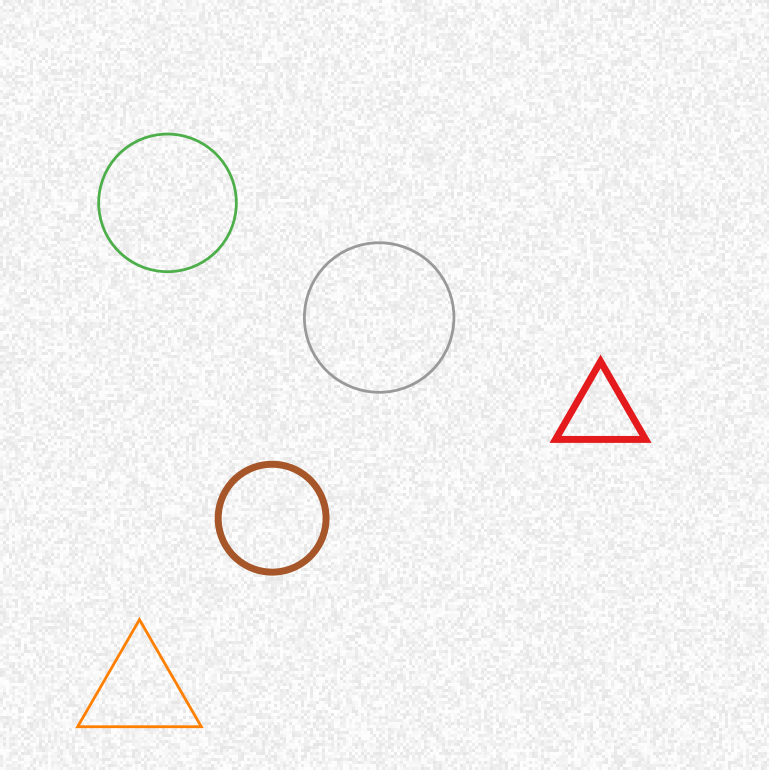[{"shape": "triangle", "thickness": 2.5, "radius": 0.34, "center": [0.78, 0.463]}, {"shape": "circle", "thickness": 1, "radius": 0.45, "center": [0.218, 0.737]}, {"shape": "triangle", "thickness": 1, "radius": 0.46, "center": [0.181, 0.103]}, {"shape": "circle", "thickness": 2.5, "radius": 0.35, "center": [0.353, 0.327]}, {"shape": "circle", "thickness": 1, "radius": 0.49, "center": [0.492, 0.588]}]